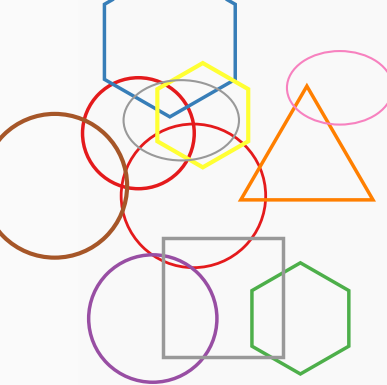[{"shape": "circle", "thickness": 2, "radius": 0.93, "center": [0.499, 0.491]}, {"shape": "circle", "thickness": 2.5, "radius": 0.72, "center": [0.357, 0.654]}, {"shape": "hexagon", "thickness": 2.5, "radius": 0.97, "center": [0.438, 0.891]}, {"shape": "hexagon", "thickness": 2.5, "radius": 0.72, "center": [0.775, 0.173]}, {"shape": "circle", "thickness": 2.5, "radius": 0.83, "center": [0.394, 0.173]}, {"shape": "triangle", "thickness": 2.5, "radius": 0.98, "center": [0.792, 0.579]}, {"shape": "hexagon", "thickness": 3, "radius": 0.68, "center": [0.523, 0.701]}, {"shape": "circle", "thickness": 3, "radius": 0.93, "center": [0.141, 0.517]}, {"shape": "oval", "thickness": 1.5, "radius": 0.68, "center": [0.877, 0.772]}, {"shape": "square", "thickness": 2.5, "radius": 0.78, "center": [0.575, 0.228]}, {"shape": "oval", "thickness": 1.5, "radius": 0.74, "center": [0.468, 0.688]}]